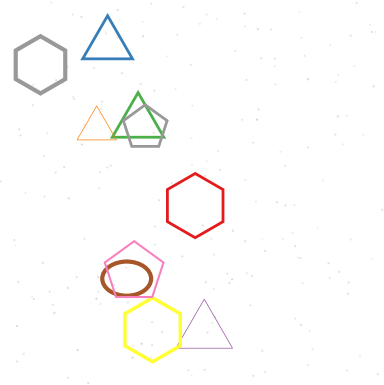[{"shape": "hexagon", "thickness": 2, "radius": 0.42, "center": [0.507, 0.466]}, {"shape": "triangle", "thickness": 2, "radius": 0.37, "center": [0.279, 0.885]}, {"shape": "triangle", "thickness": 2, "radius": 0.39, "center": [0.359, 0.682]}, {"shape": "triangle", "thickness": 0.5, "radius": 0.42, "center": [0.531, 0.138]}, {"shape": "triangle", "thickness": 0.5, "radius": 0.29, "center": [0.251, 0.666]}, {"shape": "hexagon", "thickness": 2.5, "radius": 0.42, "center": [0.396, 0.143]}, {"shape": "oval", "thickness": 3, "radius": 0.32, "center": [0.329, 0.276]}, {"shape": "pentagon", "thickness": 1.5, "radius": 0.4, "center": [0.348, 0.293]}, {"shape": "pentagon", "thickness": 2, "radius": 0.3, "center": [0.377, 0.668]}, {"shape": "hexagon", "thickness": 3, "radius": 0.37, "center": [0.105, 0.832]}]